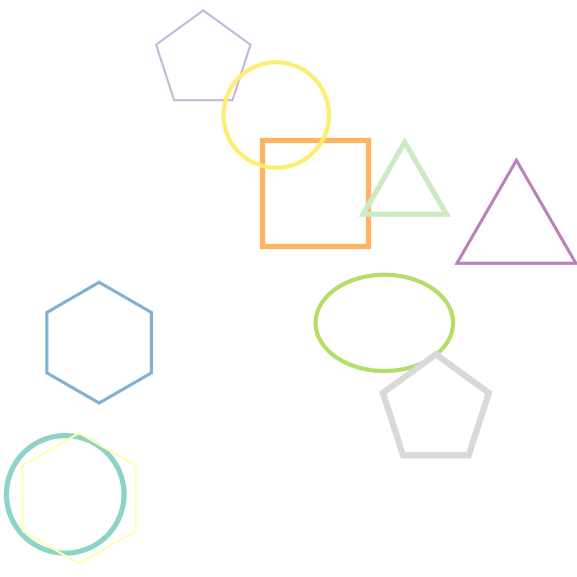[{"shape": "circle", "thickness": 2.5, "radius": 0.51, "center": [0.113, 0.143]}, {"shape": "hexagon", "thickness": 1, "radius": 0.57, "center": [0.137, 0.136]}, {"shape": "pentagon", "thickness": 1, "radius": 0.43, "center": [0.352, 0.895]}, {"shape": "hexagon", "thickness": 1.5, "radius": 0.52, "center": [0.172, 0.406]}, {"shape": "square", "thickness": 2.5, "radius": 0.46, "center": [0.546, 0.665]}, {"shape": "oval", "thickness": 2, "radius": 0.6, "center": [0.665, 0.44]}, {"shape": "pentagon", "thickness": 3, "radius": 0.48, "center": [0.755, 0.289]}, {"shape": "triangle", "thickness": 1.5, "radius": 0.59, "center": [0.894, 0.603]}, {"shape": "triangle", "thickness": 2.5, "radius": 0.42, "center": [0.701, 0.67]}, {"shape": "circle", "thickness": 2, "radius": 0.46, "center": [0.478, 0.8]}]